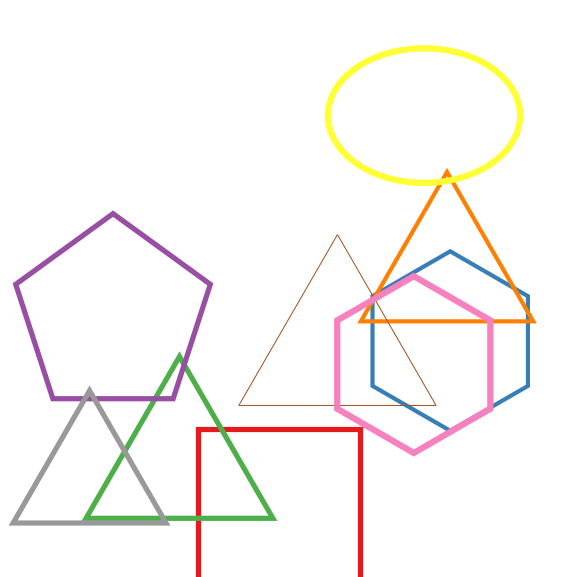[{"shape": "square", "thickness": 2.5, "radius": 0.7, "center": [0.483, 0.116]}, {"shape": "hexagon", "thickness": 2, "radius": 0.78, "center": [0.78, 0.409]}, {"shape": "triangle", "thickness": 2.5, "radius": 0.93, "center": [0.311, 0.195]}, {"shape": "pentagon", "thickness": 2.5, "radius": 0.89, "center": [0.196, 0.452]}, {"shape": "triangle", "thickness": 2, "radius": 0.86, "center": [0.774, 0.529]}, {"shape": "oval", "thickness": 3, "radius": 0.83, "center": [0.734, 0.799]}, {"shape": "triangle", "thickness": 0.5, "radius": 0.99, "center": [0.584, 0.396]}, {"shape": "hexagon", "thickness": 3, "radius": 0.77, "center": [0.717, 0.368]}, {"shape": "triangle", "thickness": 2.5, "radius": 0.76, "center": [0.155, 0.17]}]